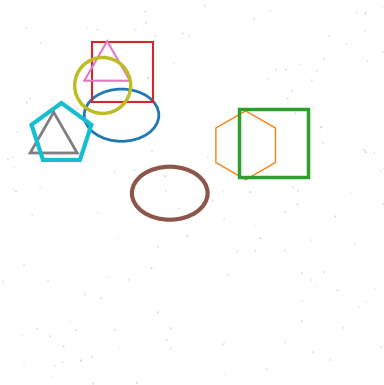[{"shape": "oval", "thickness": 2, "radius": 0.48, "center": [0.316, 0.701]}, {"shape": "hexagon", "thickness": 1, "radius": 0.45, "center": [0.638, 0.623]}, {"shape": "square", "thickness": 2.5, "radius": 0.44, "center": [0.71, 0.629]}, {"shape": "square", "thickness": 1.5, "radius": 0.39, "center": [0.318, 0.812]}, {"shape": "oval", "thickness": 3, "radius": 0.49, "center": [0.441, 0.498]}, {"shape": "triangle", "thickness": 1.5, "radius": 0.34, "center": [0.278, 0.825]}, {"shape": "triangle", "thickness": 2, "radius": 0.35, "center": [0.139, 0.638]}, {"shape": "circle", "thickness": 2.5, "radius": 0.36, "center": [0.267, 0.778]}, {"shape": "pentagon", "thickness": 3, "radius": 0.41, "center": [0.16, 0.651]}]